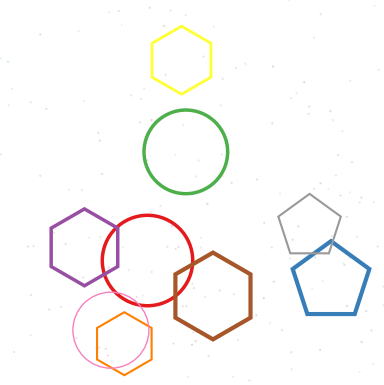[{"shape": "circle", "thickness": 2.5, "radius": 0.59, "center": [0.383, 0.323]}, {"shape": "pentagon", "thickness": 3, "radius": 0.52, "center": [0.86, 0.269]}, {"shape": "circle", "thickness": 2.5, "radius": 0.54, "center": [0.483, 0.606]}, {"shape": "hexagon", "thickness": 2.5, "radius": 0.5, "center": [0.219, 0.358]}, {"shape": "hexagon", "thickness": 1.5, "radius": 0.41, "center": [0.323, 0.107]}, {"shape": "hexagon", "thickness": 2, "radius": 0.44, "center": [0.471, 0.844]}, {"shape": "hexagon", "thickness": 3, "radius": 0.56, "center": [0.553, 0.231]}, {"shape": "circle", "thickness": 1, "radius": 0.49, "center": [0.288, 0.142]}, {"shape": "pentagon", "thickness": 1.5, "radius": 0.43, "center": [0.804, 0.411]}]